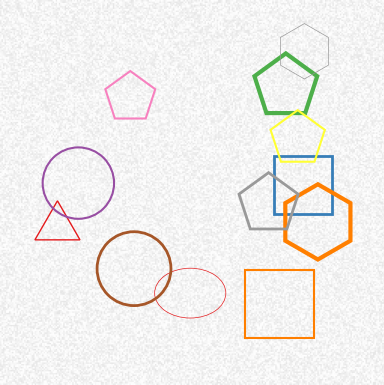[{"shape": "oval", "thickness": 0.5, "radius": 0.46, "center": [0.494, 0.239]}, {"shape": "triangle", "thickness": 1, "radius": 0.34, "center": [0.149, 0.411]}, {"shape": "square", "thickness": 2, "radius": 0.37, "center": [0.787, 0.519]}, {"shape": "pentagon", "thickness": 3, "radius": 0.43, "center": [0.742, 0.776]}, {"shape": "circle", "thickness": 1.5, "radius": 0.46, "center": [0.204, 0.524]}, {"shape": "hexagon", "thickness": 3, "radius": 0.49, "center": [0.826, 0.424]}, {"shape": "square", "thickness": 1.5, "radius": 0.44, "center": [0.727, 0.211]}, {"shape": "pentagon", "thickness": 1.5, "radius": 0.37, "center": [0.773, 0.64]}, {"shape": "circle", "thickness": 2, "radius": 0.48, "center": [0.348, 0.302]}, {"shape": "pentagon", "thickness": 1.5, "radius": 0.34, "center": [0.338, 0.747]}, {"shape": "pentagon", "thickness": 2, "radius": 0.4, "center": [0.698, 0.471]}, {"shape": "hexagon", "thickness": 0.5, "radius": 0.36, "center": [0.791, 0.867]}]